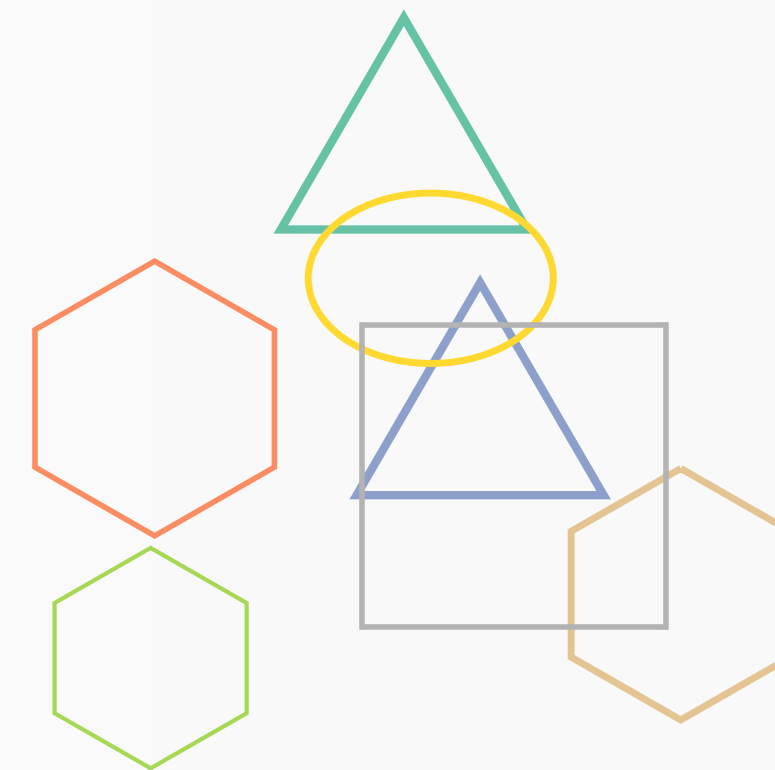[{"shape": "triangle", "thickness": 3, "radius": 0.92, "center": [0.521, 0.794]}, {"shape": "hexagon", "thickness": 2, "radius": 0.89, "center": [0.2, 0.482]}, {"shape": "triangle", "thickness": 3, "radius": 0.92, "center": [0.62, 0.449]}, {"shape": "hexagon", "thickness": 1.5, "radius": 0.72, "center": [0.194, 0.145]}, {"shape": "oval", "thickness": 2.5, "radius": 0.79, "center": [0.556, 0.639]}, {"shape": "hexagon", "thickness": 2.5, "radius": 0.82, "center": [0.878, 0.228]}, {"shape": "square", "thickness": 2, "radius": 0.98, "center": [0.663, 0.382]}]